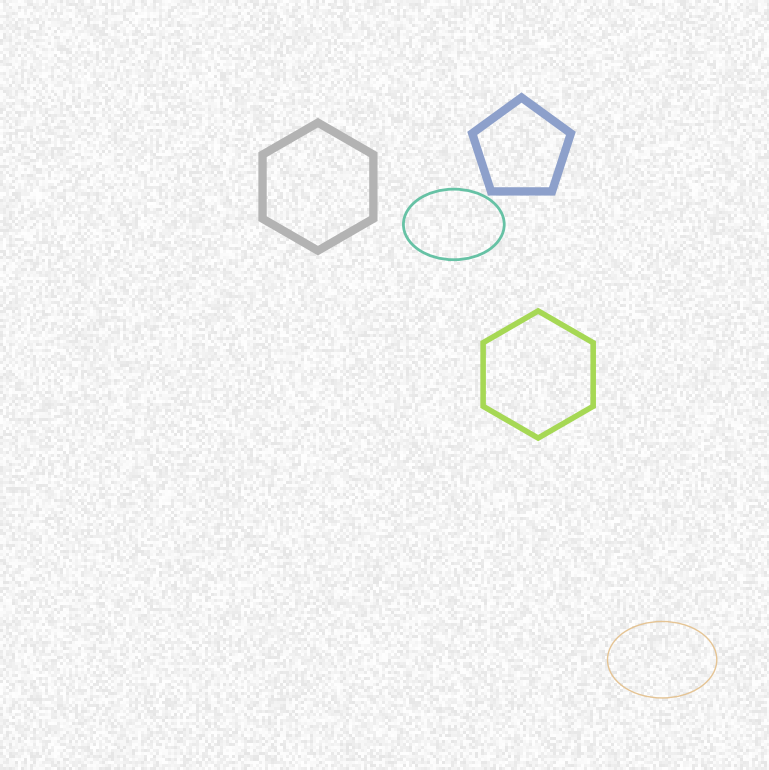[{"shape": "oval", "thickness": 1, "radius": 0.33, "center": [0.589, 0.709]}, {"shape": "pentagon", "thickness": 3, "radius": 0.34, "center": [0.677, 0.806]}, {"shape": "hexagon", "thickness": 2, "radius": 0.41, "center": [0.699, 0.514]}, {"shape": "oval", "thickness": 0.5, "radius": 0.35, "center": [0.86, 0.143]}, {"shape": "hexagon", "thickness": 3, "radius": 0.42, "center": [0.413, 0.758]}]